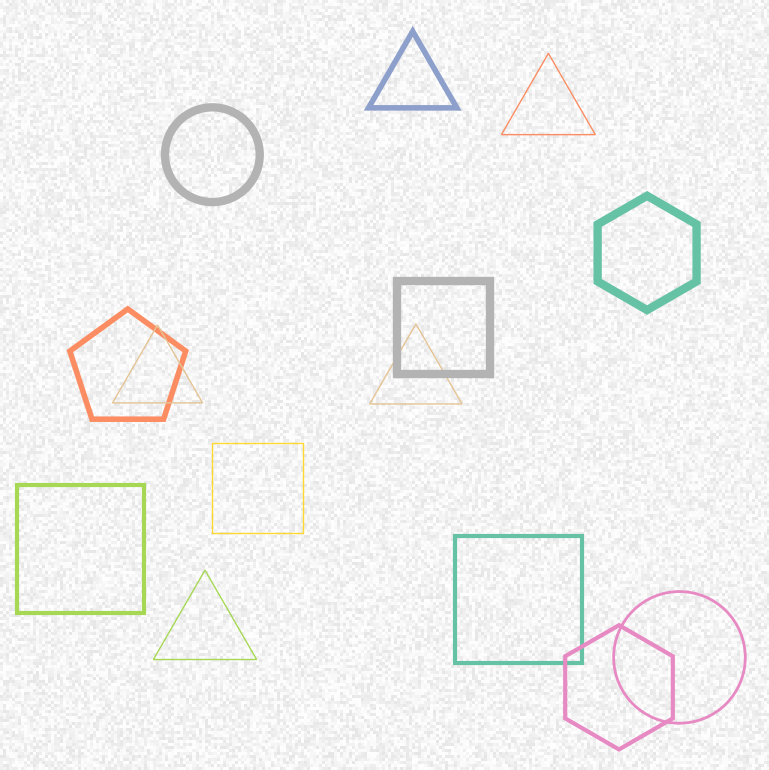[{"shape": "square", "thickness": 1.5, "radius": 0.41, "center": [0.674, 0.221]}, {"shape": "hexagon", "thickness": 3, "radius": 0.37, "center": [0.84, 0.672]}, {"shape": "triangle", "thickness": 0.5, "radius": 0.35, "center": [0.712, 0.86]}, {"shape": "pentagon", "thickness": 2, "radius": 0.4, "center": [0.166, 0.52]}, {"shape": "triangle", "thickness": 2, "radius": 0.33, "center": [0.536, 0.893]}, {"shape": "hexagon", "thickness": 1.5, "radius": 0.4, "center": [0.804, 0.107]}, {"shape": "circle", "thickness": 1, "radius": 0.43, "center": [0.882, 0.146]}, {"shape": "square", "thickness": 1.5, "radius": 0.42, "center": [0.105, 0.287]}, {"shape": "triangle", "thickness": 0.5, "radius": 0.39, "center": [0.266, 0.182]}, {"shape": "square", "thickness": 0.5, "radius": 0.29, "center": [0.334, 0.366]}, {"shape": "triangle", "thickness": 0.5, "radius": 0.35, "center": [0.54, 0.51]}, {"shape": "triangle", "thickness": 0.5, "radius": 0.34, "center": [0.205, 0.511]}, {"shape": "circle", "thickness": 3, "radius": 0.31, "center": [0.276, 0.799]}, {"shape": "square", "thickness": 3, "radius": 0.3, "center": [0.576, 0.575]}]